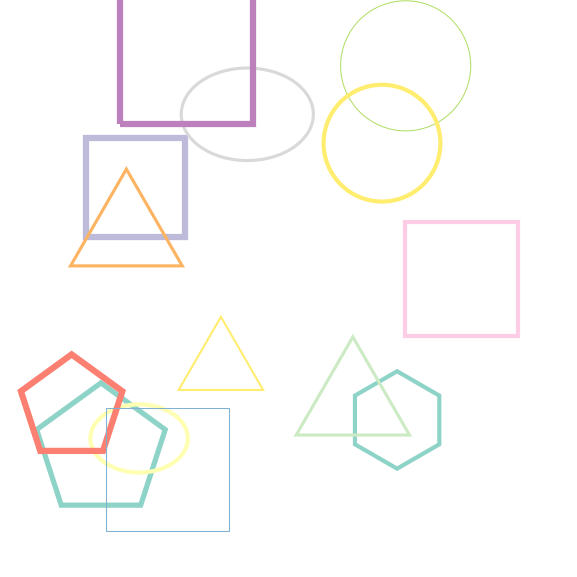[{"shape": "pentagon", "thickness": 2.5, "radius": 0.59, "center": [0.175, 0.219]}, {"shape": "hexagon", "thickness": 2, "radius": 0.42, "center": [0.688, 0.272]}, {"shape": "oval", "thickness": 2, "radius": 0.42, "center": [0.241, 0.24]}, {"shape": "square", "thickness": 3, "radius": 0.43, "center": [0.235, 0.675]}, {"shape": "pentagon", "thickness": 3, "radius": 0.46, "center": [0.124, 0.293]}, {"shape": "square", "thickness": 0.5, "radius": 0.53, "center": [0.29, 0.186]}, {"shape": "triangle", "thickness": 1.5, "radius": 0.56, "center": [0.219, 0.595]}, {"shape": "circle", "thickness": 0.5, "radius": 0.56, "center": [0.702, 0.885]}, {"shape": "square", "thickness": 2, "radius": 0.49, "center": [0.799, 0.516]}, {"shape": "oval", "thickness": 1.5, "radius": 0.57, "center": [0.428, 0.801]}, {"shape": "square", "thickness": 3, "radius": 0.58, "center": [0.323, 0.899]}, {"shape": "triangle", "thickness": 1.5, "radius": 0.57, "center": [0.611, 0.302]}, {"shape": "circle", "thickness": 2, "radius": 0.51, "center": [0.661, 0.751]}, {"shape": "triangle", "thickness": 1, "radius": 0.42, "center": [0.383, 0.366]}]